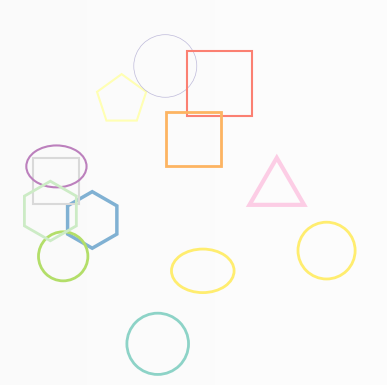[{"shape": "circle", "thickness": 2, "radius": 0.4, "center": [0.407, 0.107]}, {"shape": "pentagon", "thickness": 1.5, "radius": 0.33, "center": [0.314, 0.741]}, {"shape": "circle", "thickness": 0.5, "radius": 0.41, "center": [0.427, 0.829]}, {"shape": "square", "thickness": 1.5, "radius": 0.42, "center": [0.567, 0.784]}, {"shape": "hexagon", "thickness": 2.5, "radius": 0.37, "center": [0.238, 0.429]}, {"shape": "square", "thickness": 2, "radius": 0.35, "center": [0.499, 0.639]}, {"shape": "circle", "thickness": 2, "radius": 0.32, "center": [0.163, 0.334]}, {"shape": "triangle", "thickness": 3, "radius": 0.41, "center": [0.714, 0.509]}, {"shape": "square", "thickness": 1.5, "radius": 0.3, "center": [0.145, 0.53]}, {"shape": "oval", "thickness": 1.5, "radius": 0.39, "center": [0.146, 0.568]}, {"shape": "hexagon", "thickness": 2, "radius": 0.39, "center": [0.13, 0.452]}, {"shape": "circle", "thickness": 2, "radius": 0.37, "center": [0.843, 0.349]}, {"shape": "oval", "thickness": 2, "radius": 0.4, "center": [0.523, 0.297]}]